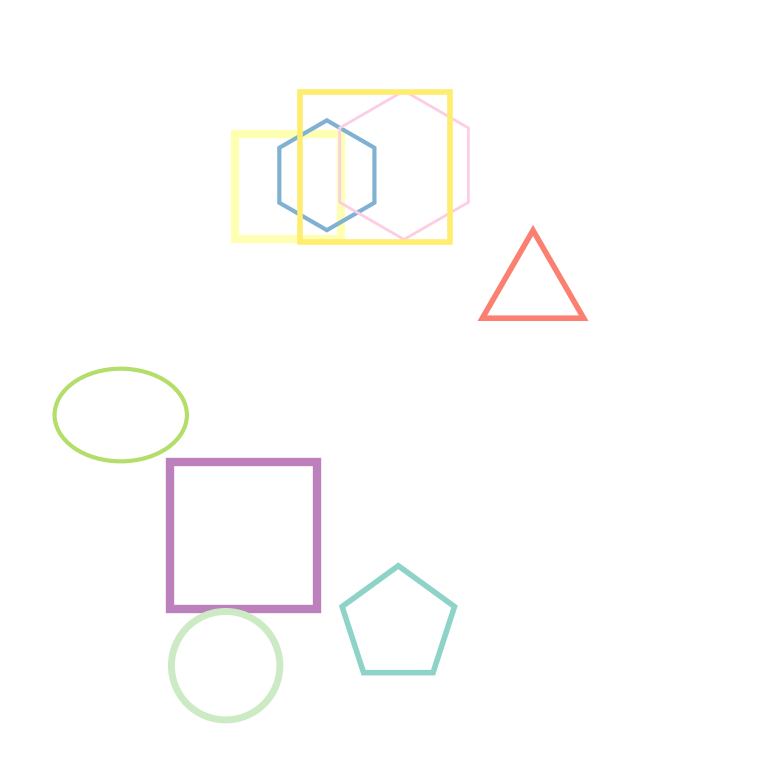[{"shape": "pentagon", "thickness": 2, "radius": 0.38, "center": [0.517, 0.188]}, {"shape": "square", "thickness": 3, "radius": 0.34, "center": [0.374, 0.758]}, {"shape": "triangle", "thickness": 2, "radius": 0.38, "center": [0.692, 0.625]}, {"shape": "hexagon", "thickness": 1.5, "radius": 0.36, "center": [0.425, 0.772]}, {"shape": "oval", "thickness": 1.5, "radius": 0.43, "center": [0.157, 0.461]}, {"shape": "hexagon", "thickness": 1, "radius": 0.48, "center": [0.525, 0.786]}, {"shape": "square", "thickness": 3, "radius": 0.48, "center": [0.316, 0.305]}, {"shape": "circle", "thickness": 2.5, "radius": 0.35, "center": [0.293, 0.135]}, {"shape": "square", "thickness": 2, "radius": 0.49, "center": [0.487, 0.783]}]